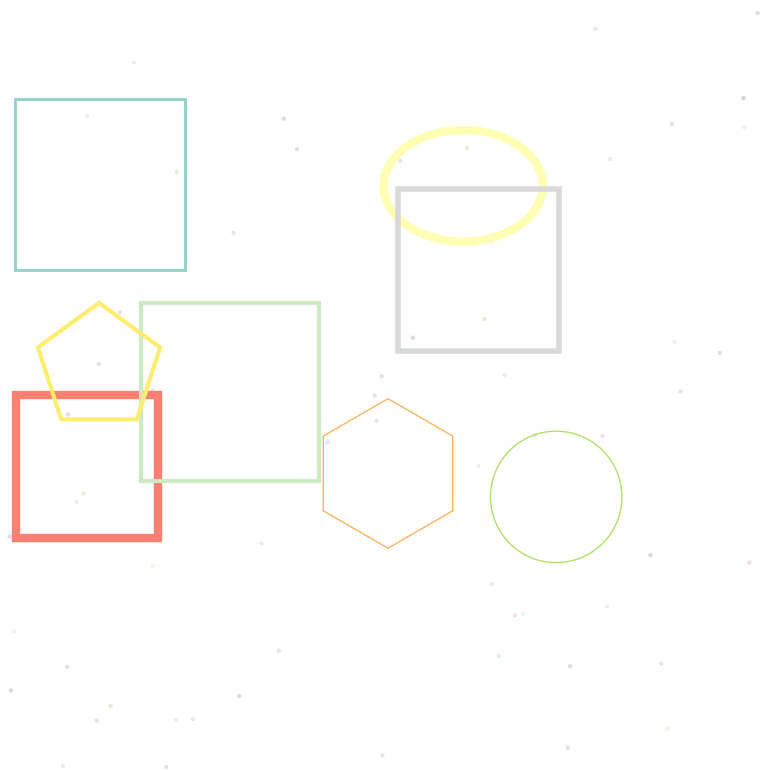[{"shape": "square", "thickness": 1, "radius": 0.55, "center": [0.13, 0.76]}, {"shape": "oval", "thickness": 3, "radius": 0.52, "center": [0.602, 0.759]}, {"shape": "square", "thickness": 3, "radius": 0.46, "center": [0.113, 0.394]}, {"shape": "hexagon", "thickness": 0.5, "radius": 0.49, "center": [0.504, 0.385]}, {"shape": "circle", "thickness": 0.5, "radius": 0.43, "center": [0.722, 0.355]}, {"shape": "square", "thickness": 2, "radius": 0.52, "center": [0.621, 0.649]}, {"shape": "square", "thickness": 1.5, "radius": 0.58, "center": [0.299, 0.491]}, {"shape": "pentagon", "thickness": 1.5, "radius": 0.42, "center": [0.129, 0.523]}]